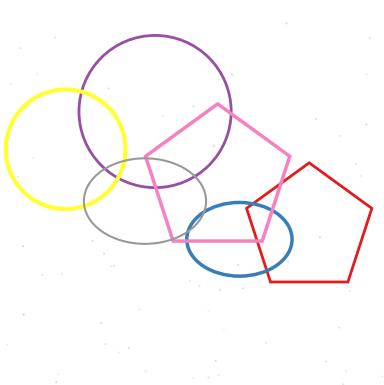[{"shape": "pentagon", "thickness": 2, "radius": 0.86, "center": [0.803, 0.406]}, {"shape": "oval", "thickness": 2.5, "radius": 0.68, "center": [0.622, 0.378]}, {"shape": "circle", "thickness": 2, "radius": 0.99, "center": [0.403, 0.71]}, {"shape": "circle", "thickness": 3, "radius": 0.78, "center": [0.171, 0.612]}, {"shape": "pentagon", "thickness": 2.5, "radius": 0.98, "center": [0.565, 0.533]}, {"shape": "oval", "thickness": 1.5, "radius": 0.79, "center": [0.377, 0.478]}]